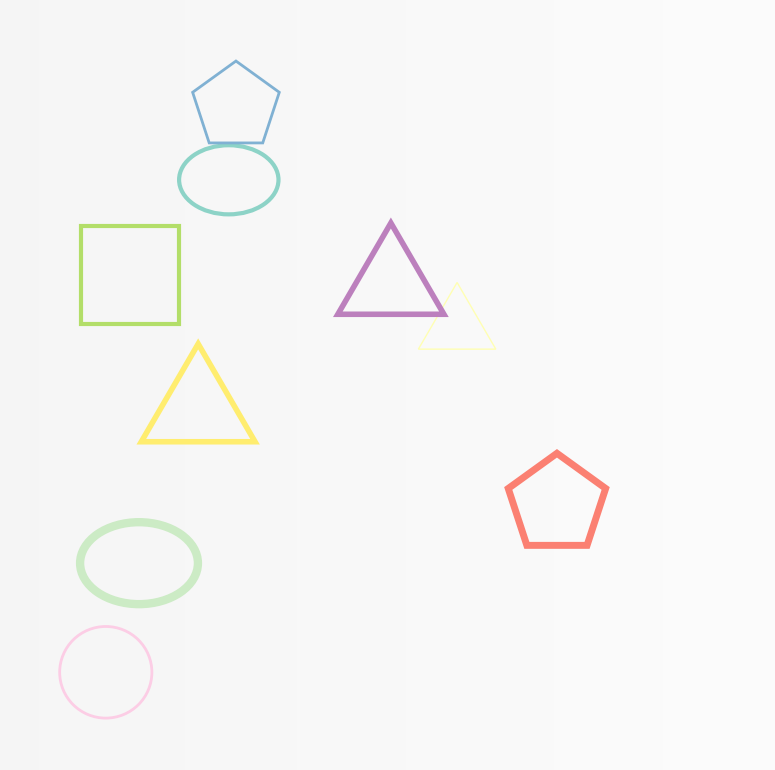[{"shape": "oval", "thickness": 1.5, "radius": 0.32, "center": [0.295, 0.767]}, {"shape": "triangle", "thickness": 0.5, "radius": 0.29, "center": [0.59, 0.575]}, {"shape": "pentagon", "thickness": 2.5, "radius": 0.33, "center": [0.719, 0.345]}, {"shape": "pentagon", "thickness": 1, "radius": 0.29, "center": [0.304, 0.862]}, {"shape": "square", "thickness": 1.5, "radius": 0.32, "center": [0.168, 0.643]}, {"shape": "circle", "thickness": 1, "radius": 0.3, "center": [0.136, 0.127]}, {"shape": "triangle", "thickness": 2, "radius": 0.4, "center": [0.504, 0.631]}, {"shape": "oval", "thickness": 3, "radius": 0.38, "center": [0.179, 0.269]}, {"shape": "triangle", "thickness": 2, "radius": 0.42, "center": [0.256, 0.469]}]